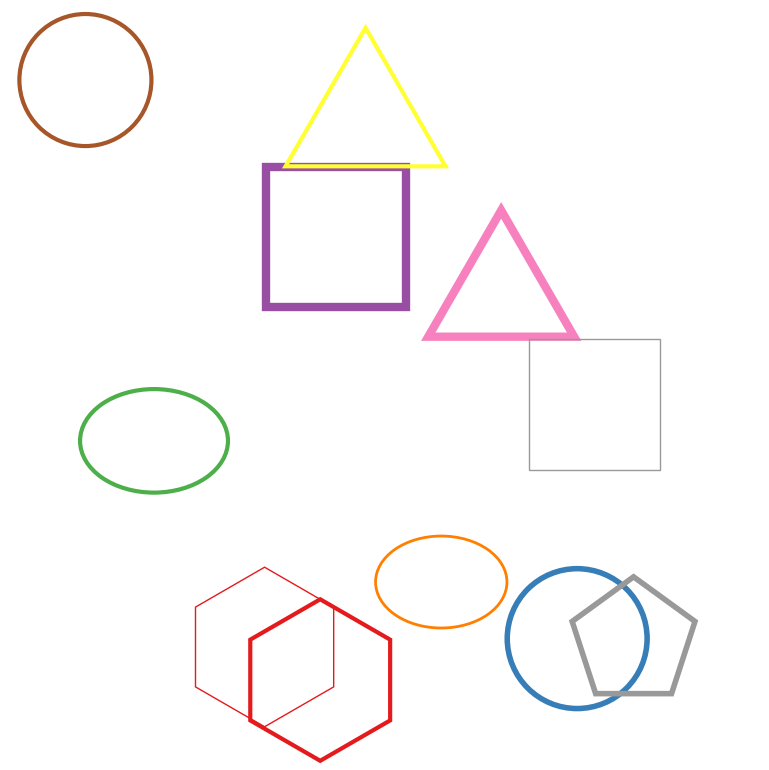[{"shape": "hexagon", "thickness": 0.5, "radius": 0.52, "center": [0.344, 0.16]}, {"shape": "hexagon", "thickness": 1.5, "radius": 0.52, "center": [0.416, 0.117]}, {"shape": "circle", "thickness": 2, "radius": 0.45, "center": [0.75, 0.171]}, {"shape": "oval", "thickness": 1.5, "radius": 0.48, "center": [0.2, 0.427]}, {"shape": "square", "thickness": 3, "radius": 0.45, "center": [0.437, 0.692]}, {"shape": "oval", "thickness": 1, "radius": 0.43, "center": [0.573, 0.244]}, {"shape": "triangle", "thickness": 1.5, "radius": 0.6, "center": [0.475, 0.844]}, {"shape": "circle", "thickness": 1.5, "radius": 0.43, "center": [0.111, 0.896]}, {"shape": "triangle", "thickness": 3, "radius": 0.55, "center": [0.651, 0.617]}, {"shape": "pentagon", "thickness": 2, "radius": 0.42, "center": [0.823, 0.167]}, {"shape": "square", "thickness": 0.5, "radius": 0.43, "center": [0.772, 0.475]}]